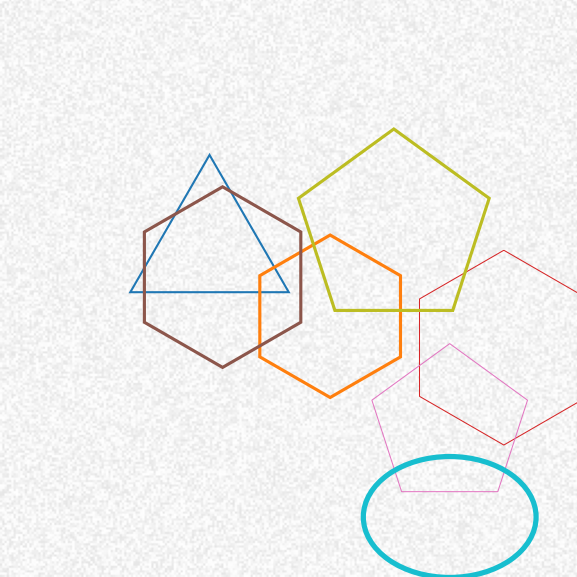[{"shape": "triangle", "thickness": 1, "radius": 0.79, "center": [0.363, 0.572]}, {"shape": "hexagon", "thickness": 1.5, "radius": 0.7, "center": [0.572, 0.451]}, {"shape": "hexagon", "thickness": 0.5, "radius": 0.84, "center": [0.872, 0.397]}, {"shape": "hexagon", "thickness": 1.5, "radius": 0.78, "center": [0.385, 0.519]}, {"shape": "pentagon", "thickness": 0.5, "radius": 0.71, "center": [0.779, 0.262]}, {"shape": "pentagon", "thickness": 1.5, "radius": 0.87, "center": [0.682, 0.602]}, {"shape": "oval", "thickness": 2.5, "radius": 0.75, "center": [0.779, 0.104]}]